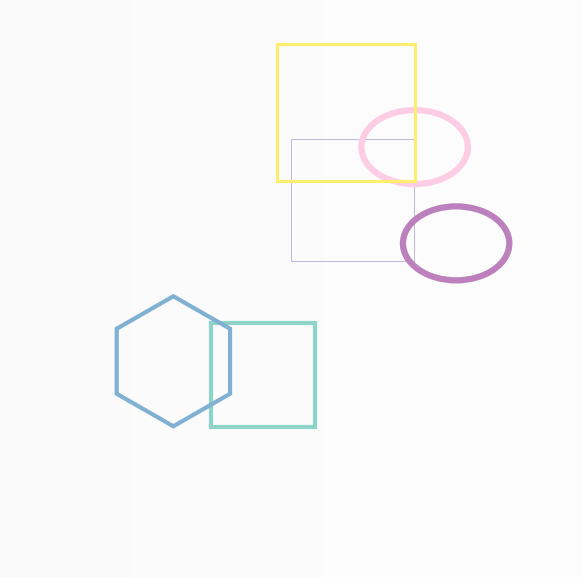[{"shape": "square", "thickness": 2, "radius": 0.45, "center": [0.452, 0.35]}, {"shape": "square", "thickness": 0.5, "radius": 0.53, "center": [0.606, 0.653]}, {"shape": "hexagon", "thickness": 2, "radius": 0.56, "center": [0.298, 0.374]}, {"shape": "oval", "thickness": 3, "radius": 0.46, "center": [0.713, 0.744]}, {"shape": "oval", "thickness": 3, "radius": 0.46, "center": [0.785, 0.578]}, {"shape": "square", "thickness": 1.5, "radius": 0.59, "center": [0.596, 0.804]}]